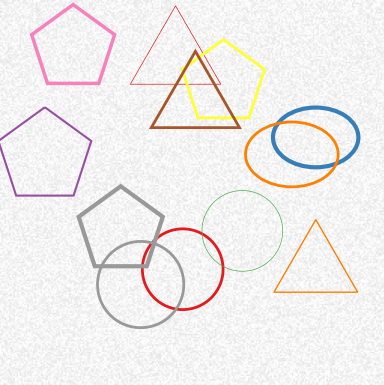[{"shape": "circle", "thickness": 2, "radius": 0.52, "center": [0.475, 0.301]}, {"shape": "triangle", "thickness": 0.5, "radius": 0.68, "center": [0.456, 0.849]}, {"shape": "oval", "thickness": 3, "radius": 0.55, "center": [0.82, 0.643]}, {"shape": "circle", "thickness": 0.5, "radius": 0.52, "center": [0.629, 0.4]}, {"shape": "pentagon", "thickness": 1.5, "radius": 0.63, "center": [0.116, 0.595]}, {"shape": "triangle", "thickness": 1, "radius": 0.63, "center": [0.82, 0.304]}, {"shape": "oval", "thickness": 2, "radius": 0.6, "center": [0.758, 0.599]}, {"shape": "pentagon", "thickness": 2, "radius": 0.56, "center": [0.58, 0.785]}, {"shape": "triangle", "thickness": 2, "radius": 0.66, "center": [0.508, 0.735]}, {"shape": "pentagon", "thickness": 2.5, "radius": 0.57, "center": [0.19, 0.875]}, {"shape": "circle", "thickness": 2, "radius": 0.56, "center": [0.365, 0.261]}, {"shape": "pentagon", "thickness": 3, "radius": 0.57, "center": [0.314, 0.401]}]